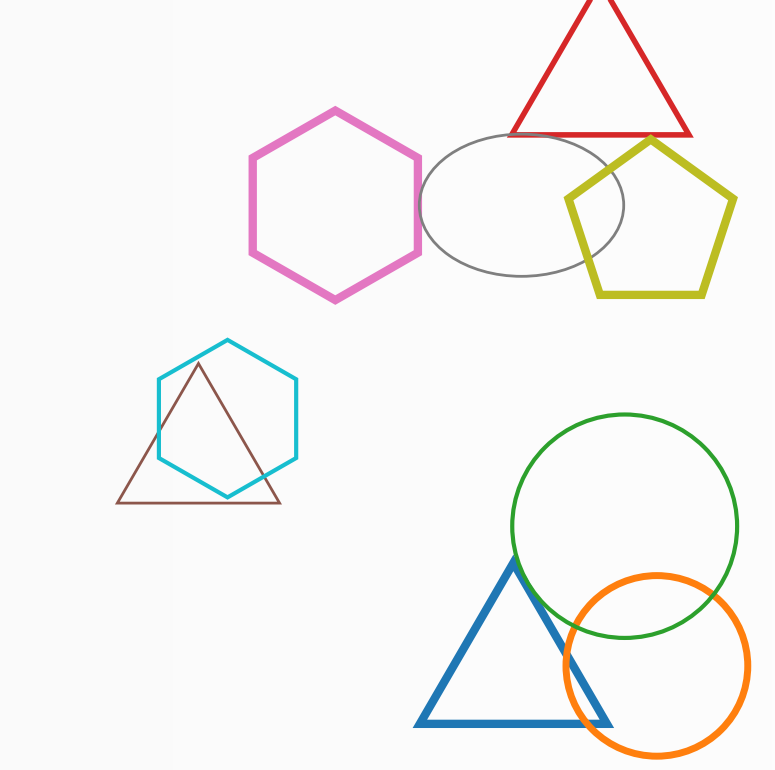[{"shape": "triangle", "thickness": 3, "radius": 0.7, "center": [0.662, 0.13]}, {"shape": "circle", "thickness": 2.5, "radius": 0.59, "center": [0.848, 0.135]}, {"shape": "circle", "thickness": 1.5, "radius": 0.73, "center": [0.806, 0.317]}, {"shape": "triangle", "thickness": 2, "radius": 0.66, "center": [0.775, 0.891]}, {"shape": "triangle", "thickness": 1, "radius": 0.6, "center": [0.256, 0.407]}, {"shape": "hexagon", "thickness": 3, "radius": 0.62, "center": [0.433, 0.733]}, {"shape": "oval", "thickness": 1, "radius": 0.66, "center": [0.673, 0.733]}, {"shape": "pentagon", "thickness": 3, "radius": 0.56, "center": [0.84, 0.707]}, {"shape": "hexagon", "thickness": 1.5, "radius": 0.51, "center": [0.294, 0.456]}]